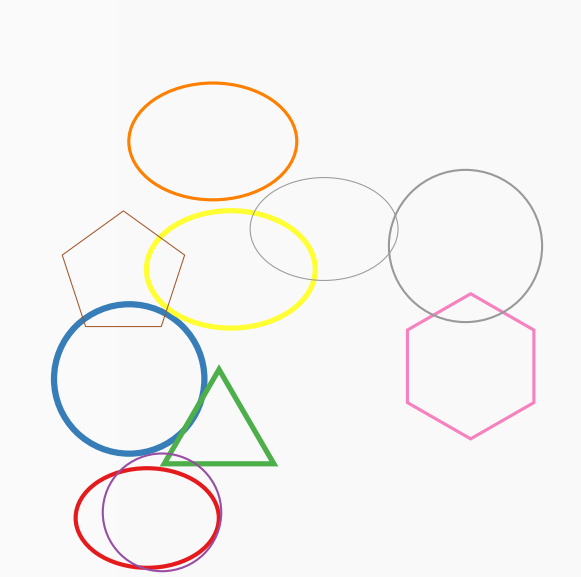[{"shape": "oval", "thickness": 2, "radius": 0.62, "center": [0.253, 0.102]}, {"shape": "circle", "thickness": 3, "radius": 0.65, "center": [0.222, 0.343]}, {"shape": "triangle", "thickness": 2.5, "radius": 0.54, "center": [0.377, 0.25]}, {"shape": "circle", "thickness": 1, "radius": 0.51, "center": [0.279, 0.112]}, {"shape": "oval", "thickness": 1.5, "radius": 0.72, "center": [0.366, 0.754]}, {"shape": "oval", "thickness": 2.5, "radius": 0.73, "center": [0.397, 0.533]}, {"shape": "pentagon", "thickness": 0.5, "radius": 0.55, "center": [0.212, 0.523]}, {"shape": "hexagon", "thickness": 1.5, "radius": 0.63, "center": [0.81, 0.365]}, {"shape": "oval", "thickness": 0.5, "radius": 0.64, "center": [0.558, 0.603]}, {"shape": "circle", "thickness": 1, "radius": 0.66, "center": [0.801, 0.573]}]